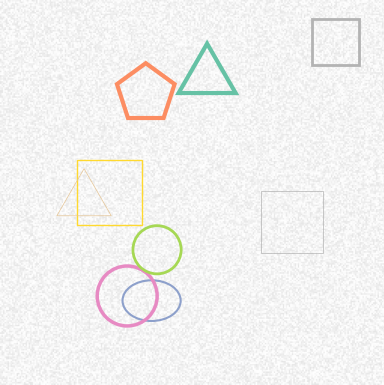[{"shape": "triangle", "thickness": 3, "radius": 0.43, "center": [0.538, 0.801]}, {"shape": "pentagon", "thickness": 3, "radius": 0.39, "center": [0.379, 0.757]}, {"shape": "oval", "thickness": 1.5, "radius": 0.38, "center": [0.394, 0.219]}, {"shape": "circle", "thickness": 2.5, "radius": 0.39, "center": [0.33, 0.231]}, {"shape": "circle", "thickness": 2, "radius": 0.31, "center": [0.408, 0.351]}, {"shape": "square", "thickness": 1, "radius": 0.42, "center": [0.285, 0.501]}, {"shape": "triangle", "thickness": 0.5, "radius": 0.41, "center": [0.218, 0.48]}, {"shape": "square", "thickness": 2, "radius": 0.3, "center": [0.871, 0.891]}, {"shape": "square", "thickness": 0.5, "radius": 0.4, "center": [0.759, 0.424]}]